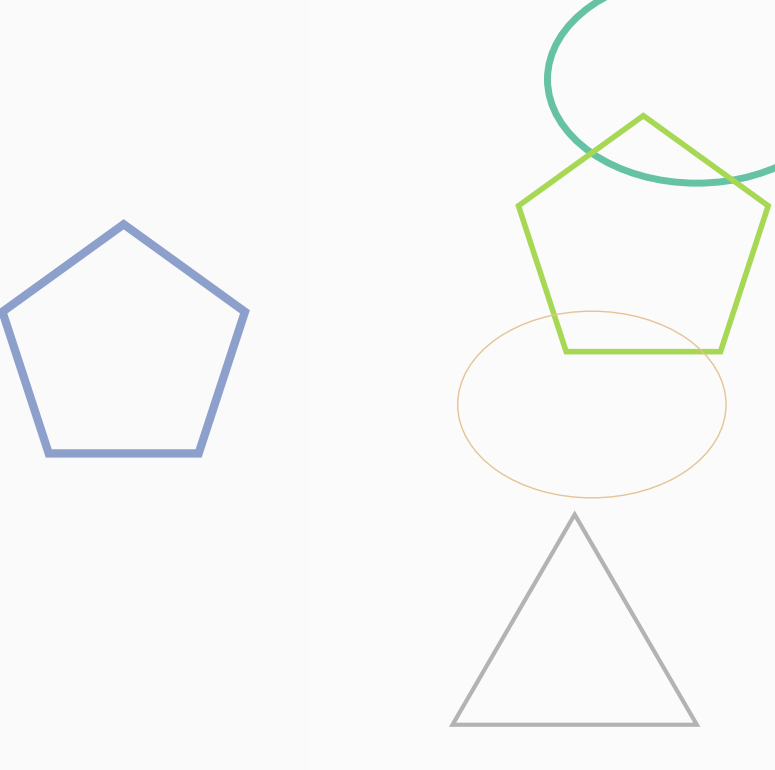[{"shape": "oval", "thickness": 2.5, "radius": 0.96, "center": [0.899, 0.897]}, {"shape": "pentagon", "thickness": 3, "radius": 0.82, "center": [0.16, 0.544]}, {"shape": "pentagon", "thickness": 2, "radius": 0.85, "center": [0.83, 0.68]}, {"shape": "oval", "thickness": 0.5, "radius": 0.87, "center": [0.764, 0.475]}, {"shape": "triangle", "thickness": 1.5, "radius": 0.91, "center": [0.742, 0.15]}]